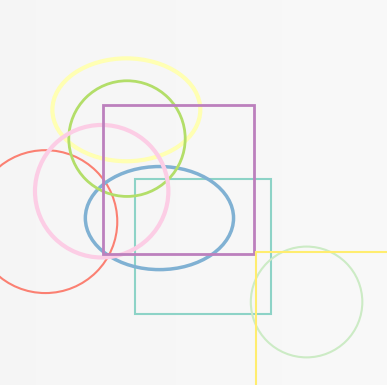[{"shape": "square", "thickness": 1.5, "radius": 0.88, "center": [0.524, 0.359]}, {"shape": "oval", "thickness": 3, "radius": 0.95, "center": [0.326, 0.715]}, {"shape": "circle", "thickness": 1.5, "radius": 0.93, "center": [0.117, 0.424]}, {"shape": "oval", "thickness": 2.5, "radius": 0.96, "center": [0.411, 0.434]}, {"shape": "circle", "thickness": 2, "radius": 0.75, "center": [0.328, 0.64]}, {"shape": "circle", "thickness": 3, "radius": 0.86, "center": [0.262, 0.503]}, {"shape": "square", "thickness": 2, "radius": 0.97, "center": [0.461, 0.534]}, {"shape": "circle", "thickness": 1.5, "radius": 0.72, "center": [0.791, 0.216]}, {"shape": "square", "thickness": 1.5, "radius": 0.97, "center": [0.855, 0.151]}]